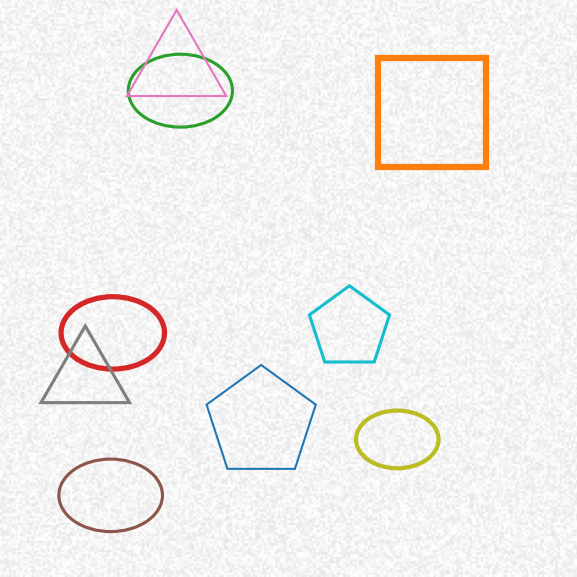[{"shape": "pentagon", "thickness": 1, "radius": 0.5, "center": [0.452, 0.268]}, {"shape": "square", "thickness": 3, "radius": 0.47, "center": [0.748, 0.805]}, {"shape": "oval", "thickness": 1.5, "radius": 0.45, "center": [0.312, 0.842]}, {"shape": "oval", "thickness": 2.5, "radius": 0.45, "center": [0.195, 0.423]}, {"shape": "oval", "thickness": 1.5, "radius": 0.45, "center": [0.192, 0.141]}, {"shape": "triangle", "thickness": 1, "radius": 0.5, "center": [0.306, 0.883]}, {"shape": "triangle", "thickness": 1.5, "radius": 0.44, "center": [0.148, 0.346]}, {"shape": "oval", "thickness": 2, "radius": 0.36, "center": [0.688, 0.238]}, {"shape": "pentagon", "thickness": 1.5, "radius": 0.36, "center": [0.605, 0.431]}]